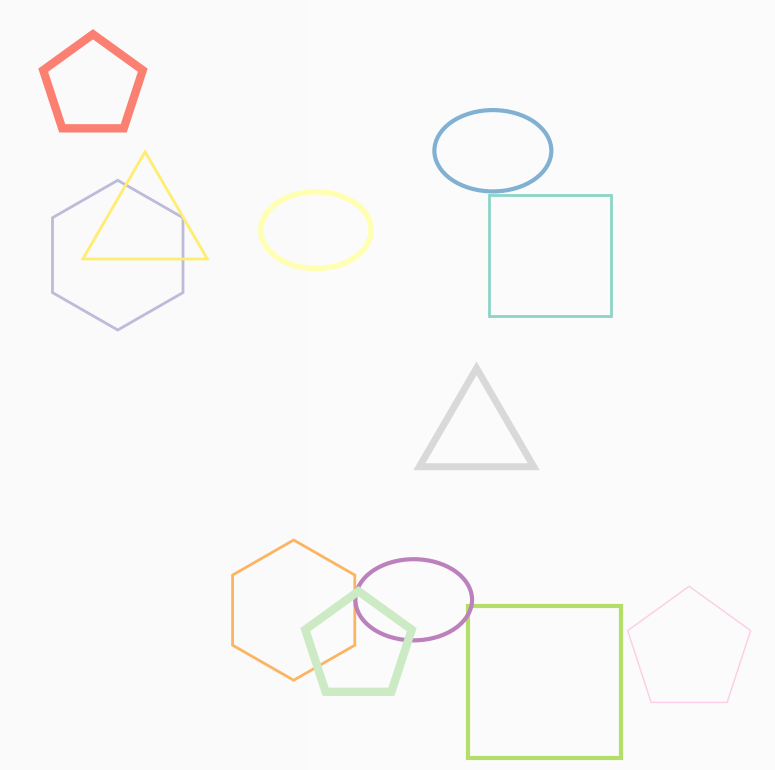[{"shape": "square", "thickness": 1, "radius": 0.39, "center": [0.709, 0.669]}, {"shape": "oval", "thickness": 2, "radius": 0.36, "center": [0.408, 0.701]}, {"shape": "hexagon", "thickness": 1, "radius": 0.49, "center": [0.152, 0.669]}, {"shape": "pentagon", "thickness": 3, "radius": 0.34, "center": [0.12, 0.888]}, {"shape": "oval", "thickness": 1.5, "radius": 0.38, "center": [0.636, 0.804]}, {"shape": "hexagon", "thickness": 1, "radius": 0.46, "center": [0.379, 0.208]}, {"shape": "square", "thickness": 1.5, "radius": 0.49, "center": [0.703, 0.114]}, {"shape": "pentagon", "thickness": 0.5, "radius": 0.42, "center": [0.889, 0.155]}, {"shape": "triangle", "thickness": 2.5, "radius": 0.43, "center": [0.615, 0.436]}, {"shape": "oval", "thickness": 1.5, "radius": 0.38, "center": [0.534, 0.221]}, {"shape": "pentagon", "thickness": 3, "radius": 0.36, "center": [0.463, 0.16]}, {"shape": "triangle", "thickness": 1, "radius": 0.46, "center": [0.187, 0.71]}]